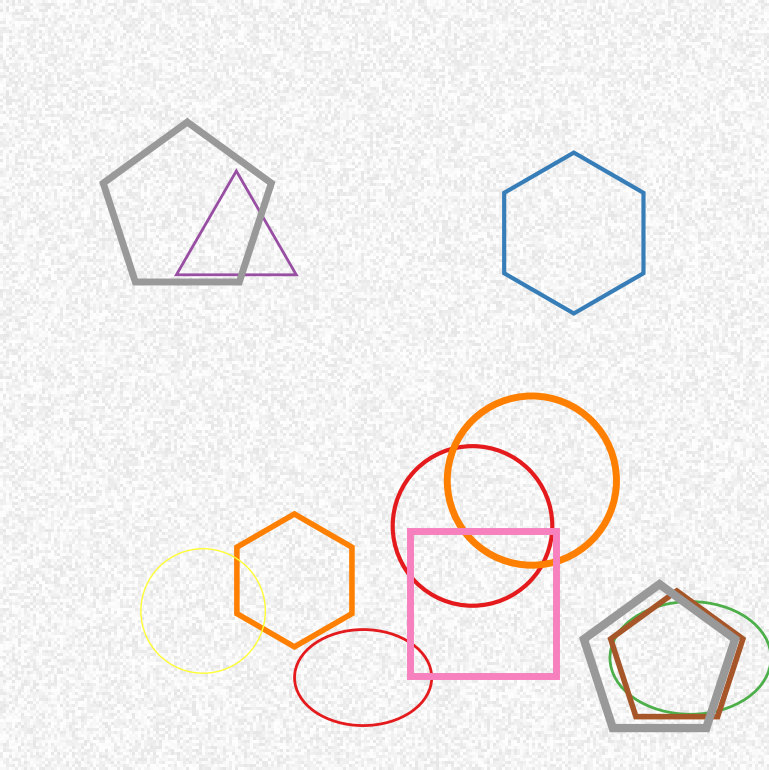[{"shape": "oval", "thickness": 1, "radius": 0.45, "center": [0.472, 0.12]}, {"shape": "circle", "thickness": 1.5, "radius": 0.52, "center": [0.614, 0.317]}, {"shape": "hexagon", "thickness": 1.5, "radius": 0.52, "center": [0.745, 0.697]}, {"shape": "oval", "thickness": 1, "radius": 0.52, "center": [0.897, 0.146]}, {"shape": "triangle", "thickness": 1, "radius": 0.45, "center": [0.307, 0.688]}, {"shape": "circle", "thickness": 2.5, "radius": 0.55, "center": [0.691, 0.376]}, {"shape": "hexagon", "thickness": 2, "radius": 0.43, "center": [0.382, 0.246]}, {"shape": "circle", "thickness": 0.5, "radius": 0.4, "center": [0.264, 0.207]}, {"shape": "pentagon", "thickness": 2, "radius": 0.45, "center": [0.879, 0.142]}, {"shape": "square", "thickness": 2.5, "radius": 0.47, "center": [0.627, 0.216]}, {"shape": "pentagon", "thickness": 2.5, "radius": 0.57, "center": [0.243, 0.727]}, {"shape": "pentagon", "thickness": 3, "radius": 0.52, "center": [0.857, 0.138]}]